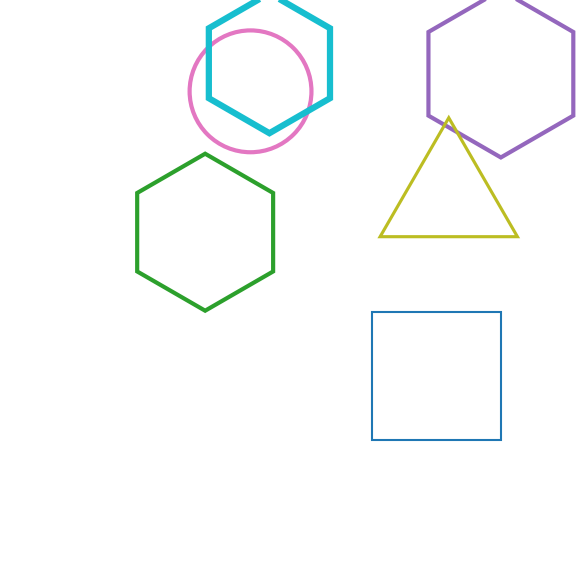[{"shape": "square", "thickness": 1, "radius": 0.56, "center": [0.756, 0.348]}, {"shape": "hexagon", "thickness": 2, "radius": 0.68, "center": [0.355, 0.597]}, {"shape": "hexagon", "thickness": 2, "radius": 0.72, "center": [0.867, 0.871]}, {"shape": "circle", "thickness": 2, "radius": 0.53, "center": [0.434, 0.841]}, {"shape": "triangle", "thickness": 1.5, "radius": 0.69, "center": [0.777, 0.658]}, {"shape": "hexagon", "thickness": 3, "radius": 0.61, "center": [0.467, 0.89]}]